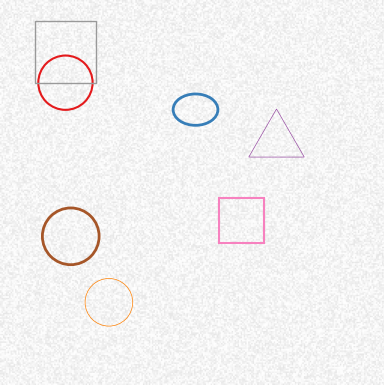[{"shape": "circle", "thickness": 1.5, "radius": 0.35, "center": [0.17, 0.785]}, {"shape": "oval", "thickness": 2, "radius": 0.29, "center": [0.508, 0.715]}, {"shape": "triangle", "thickness": 0.5, "radius": 0.42, "center": [0.718, 0.634]}, {"shape": "circle", "thickness": 0.5, "radius": 0.31, "center": [0.283, 0.215]}, {"shape": "circle", "thickness": 2, "radius": 0.37, "center": [0.184, 0.386]}, {"shape": "square", "thickness": 1.5, "radius": 0.3, "center": [0.628, 0.427]}, {"shape": "square", "thickness": 1, "radius": 0.4, "center": [0.169, 0.865]}]